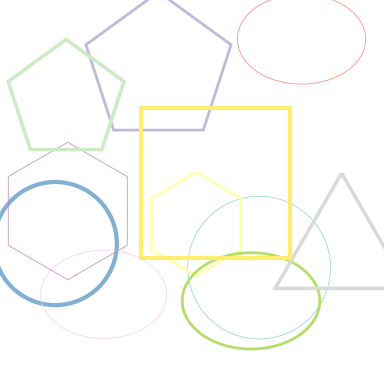[{"shape": "circle", "thickness": 0.5, "radius": 0.93, "center": [0.673, 0.305]}, {"shape": "hexagon", "thickness": 2, "radius": 0.67, "center": [0.509, 0.418]}, {"shape": "pentagon", "thickness": 2, "radius": 0.99, "center": [0.412, 0.822]}, {"shape": "oval", "thickness": 0.5, "radius": 0.83, "center": [0.783, 0.898]}, {"shape": "circle", "thickness": 3, "radius": 0.8, "center": [0.144, 0.367]}, {"shape": "oval", "thickness": 2, "radius": 0.89, "center": [0.652, 0.219]}, {"shape": "oval", "thickness": 0.5, "radius": 0.82, "center": [0.269, 0.235]}, {"shape": "triangle", "thickness": 2.5, "radius": 1.0, "center": [0.887, 0.351]}, {"shape": "hexagon", "thickness": 0.5, "radius": 0.89, "center": [0.176, 0.452]}, {"shape": "pentagon", "thickness": 2.5, "radius": 0.79, "center": [0.172, 0.739]}, {"shape": "square", "thickness": 3, "radius": 0.97, "center": [0.561, 0.525]}]